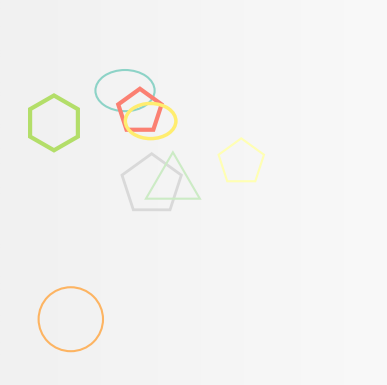[{"shape": "oval", "thickness": 1.5, "radius": 0.38, "center": [0.323, 0.765]}, {"shape": "pentagon", "thickness": 1.5, "radius": 0.31, "center": [0.623, 0.579]}, {"shape": "pentagon", "thickness": 3, "radius": 0.29, "center": [0.361, 0.711]}, {"shape": "circle", "thickness": 1.5, "radius": 0.42, "center": [0.183, 0.171]}, {"shape": "hexagon", "thickness": 3, "radius": 0.36, "center": [0.139, 0.681]}, {"shape": "pentagon", "thickness": 2, "radius": 0.4, "center": [0.391, 0.52]}, {"shape": "triangle", "thickness": 1.5, "radius": 0.4, "center": [0.446, 0.524]}, {"shape": "oval", "thickness": 2.5, "radius": 0.33, "center": [0.389, 0.686]}]